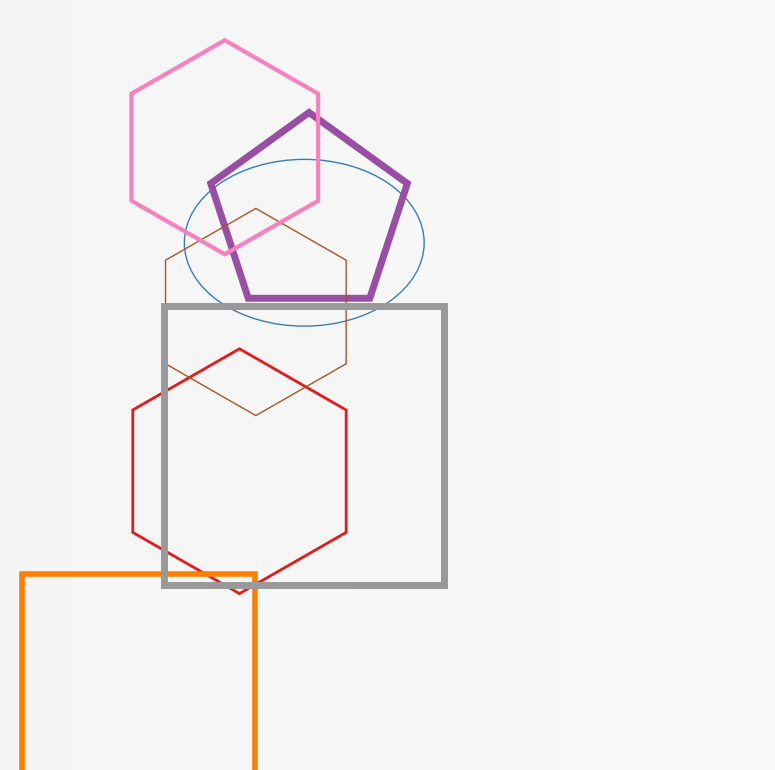[{"shape": "hexagon", "thickness": 1, "radius": 0.79, "center": [0.309, 0.388]}, {"shape": "oval", "thickness": 0.5, "radius": 0.77, "center": [0.393, 0.685]}, {"shape": "pentagon", "thickness": 2.5, "radius": 0.67, "center": [0.399, 0.721]}, {"shape": "square", "thickness": 2, "radius": 0.75, "center": [0.179, 0.103]}, {"shape": "hexagon", "thickness": 0.5, "radius": 0.67, "center": [0.33, 0.595]}, {"shape": "hexagon", "thickness": 1.5, "radius": 0.7, "center": [0.29, 0.809]}, {"shape": "square", "thickness": 2.5, "radius": 0.91, "center": [0.392, 0.422]}]